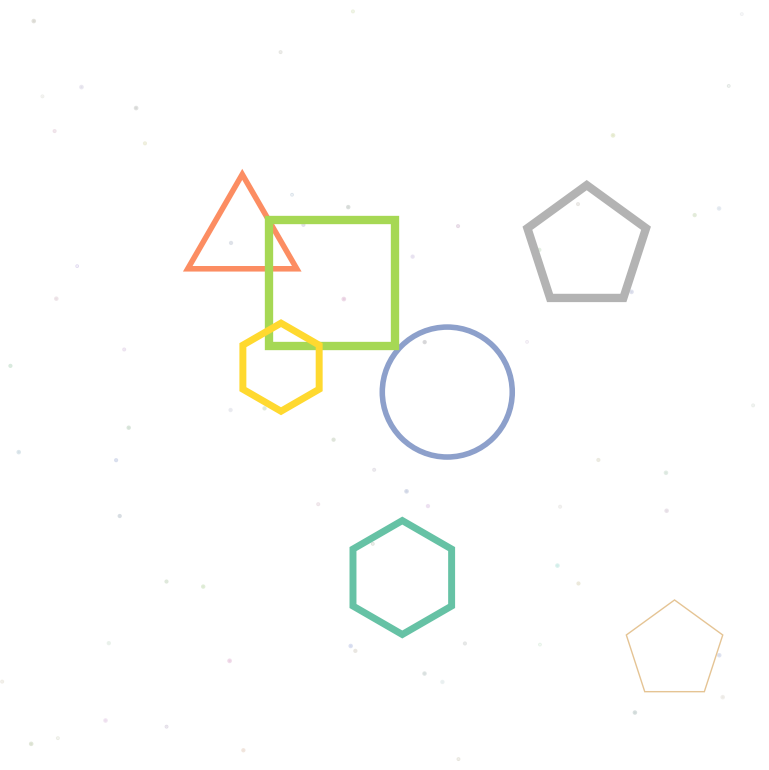[{"shape": "hexagon", "thickness": 2.5, "radius": 0.37, "center": [0.522, 0.25]}, {"shape": "triangle", "thickness": 2, "radius": 0.41, "center": [0.315, 0.692]}, {"shape": "circle", "thickness": 2, "radius": 0.42, "center": [0.581, 0.491]}, {"shape": "square", "thickness": 3, "radius": 0.41, "center": [0.431, 0.633]}, {"shape": "hexagon", "thickness": 2.5, "radius": 0.29, "center": [0.365, 0.523]}, {"shape": "pentagon", "thickness": 0.5, "radius": 0.33, "center": [0.876, 0.155]}, {"shape": "pentagon", "thickness": 3, "radius": 0.4, "center": [0.762, 0.679]}]